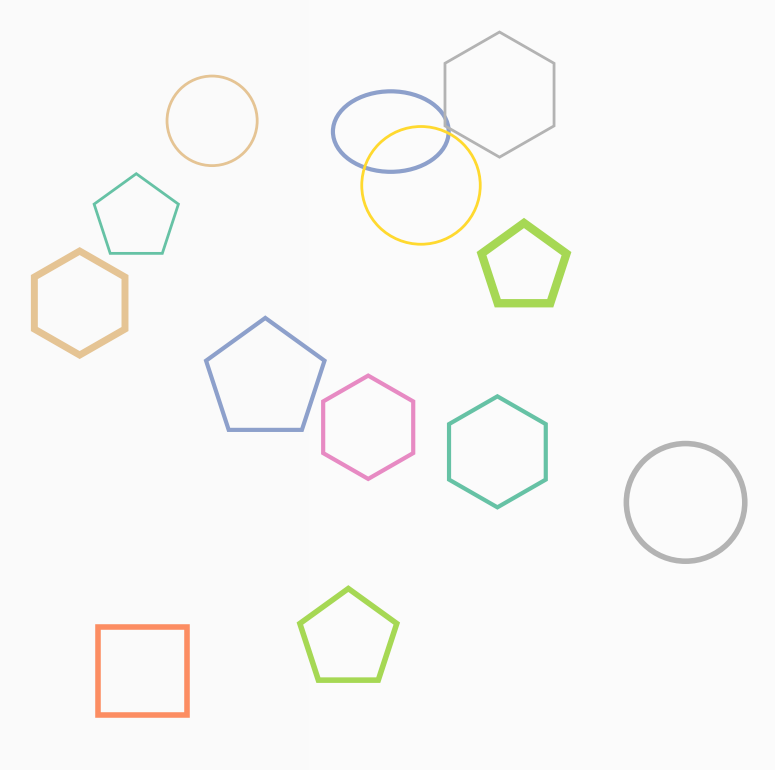[{"shape": "hexagon", "thickness": 1.5, "radius": 0.36, "center": [0.642, 0.413]}, {"shape": "pentagon", "thickness": 1, "radius": 0.29, "center": [0.176, 0.717]}, {"shape": "square", "thickness": 2, "radius": 0.29, "center": [0.183, 0.129]}, {"shape": "oval", "thickness": 1.5, "radius": 0.37, "center": [0.504, 0.829]}, {"shape": "pentagon", "thickness": 1.5, "radius": 0.4, "center": [0.342, 0.507]}, {"shape": "hexagon", "thickness": 1.5, "radius": 0.34, "center": [0.475, 0.445]}, {"shape": "pentagon", "thickness": 2, "radius": 0.33, "center": [0.449, 0.17]}, {"shape": "pentagon", "thickness": 3, "radius": 0.29, "center": [0.676, 0.653]}, {"shape": "circle", "thickness": 1, "radius": 0.38, "center": [0.543, 0.759]}, {"shape": "hexagon", "thickness": 2.5, "radius": 0.34, "center": [0.103, 0.606]}, {"shape": "circle", "thickness": 1, "radius": 0.29, "center": [0.274, 0.843]}, {"shape": "circle", "thickness": 2, "radius": 0.38, "center": [0.885, 0.348]}, {"shape": "hexagon", "thickness": 1, "radius": 0.41, "center": [0.645, 0.877]}]